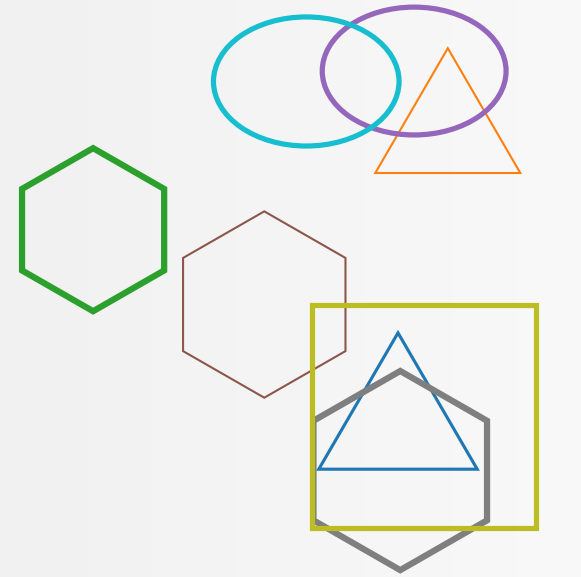[{"shape": "triangle", "thickness": 1.5, "radius": 0.79, "center": [0.685, 0.265]}, {"shape": "triangle", "thickness": 1, "radius": 0.72, "center": [0.77, 0.772]}, {"shape": "hexagon", "thickness": 3, "radius": 0.71, "center": [0.16, 0.601]}, {"shape": "oval", "thickness": 2.5, "radius": 0.79, "center": [0.713, 0.876]}, {"shape": "hexagon", "thickness": 1, "radius": 0.81, "center": [0.455, 0.472]}, {"shape": "hexagon", "thickness": 3, "radius": 0.86, "center": [0.689, 0.184]}, {"shape": "square", "thickness": 2.5, "radius": 0.96, "center": [0.73, 0.278]}, {"shape": "oval", "thickness": 2.5, "radius": 0.8, "center": [0.527, 0.858]}]